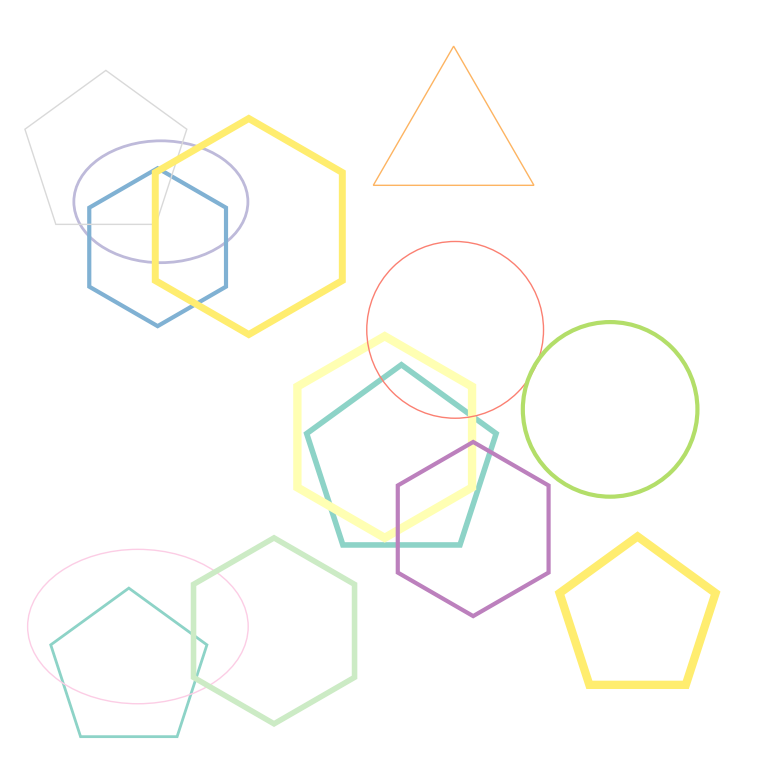[{"shape": "pentagon", "thickness": 2, "radius": 0.65, "center": [0.521, 0.397]}, {"shape": "pentagon", "thickness": 1, "radius": 0.53, "center": [0.167, 0.13]}, {"shape": "hexagon", "thickness": 3, "radius": 0.65, "center": [0.5, 0.432]}, {"shape": "oval", "thickness": 1, "radius": 0.57, "center": [0.209, 0.738]}, {"shape": "circle", "thickness": 0.5, "radius": 0.57, "center": [0.591, 0.572]}, {"shape": "hexagon", "thickness": 1.5, "radius": 0.51, "center": [0.205, 0.679]}, {"shape": "triangle", "thickness": 0.5, "radius": 0.6, "center": [0.589, 0.82]}, {"shape": "circle", "thickness": 1.5, "radius": 0.57, "center": [0.792, 0.468]}, {"shape": "oval", "thickness": 0.5, "radius": 0.72, "center": [0.179, 0.186]}, {"shape": "pentagon", "thickness": 0.5, "radius": 0.55, "center": [0.137, 0.798]}, {"shape": "hexagon", "thickness": 1.5, "radius": 0.57, "center": [0.615, 0.313]}, {"shape": "hexagon", "thickness": 2, "radius": 0.6, "center": [0.356, 0.181]}, {"shape": "hexagon", "thickness": 2.5, "radius": 0.7, "center": [0.323, 0.706]}, {"shape": "pentagon", "thickness": 3, "radius": 0.53, "center": [0.828, 0.197]}]